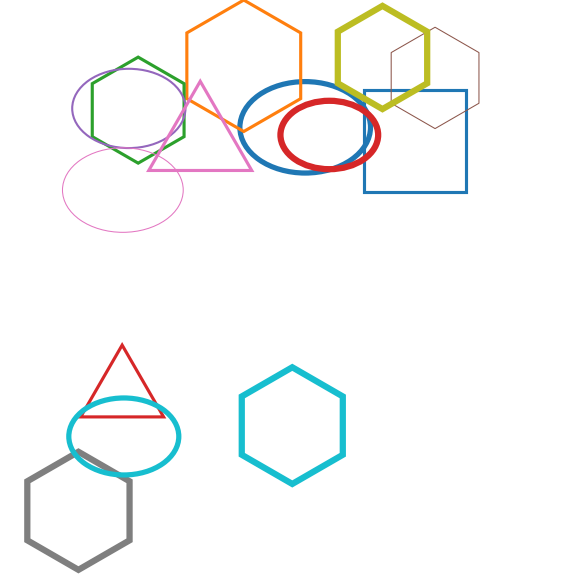[{"shape": "oval", "thickness": 2.5, "radius": 0.57, "center": [0.528, 0.779]}, {"shape": "square", "thickness": 1.5, "radius": 0.44, "center": [0.718, 0.755]}, {"shape": "hexagon", "thickness": 1.5, "radius": 0.57, "center": [0.422, 0.885]}, {"shape": "hexagon", "thickness": 1.5, "radius": 0.46, "center": [0.239, 0.808]}, {"shape": "triangle", "thickness": 1.5, "radius": 0.41, "center": [0.212, 0.319]}, {"shape": "oval", "thickness": 3, "radius": 0.42, "center": [0.57, 0.765]}, {"shape": "oval", "thickness": 1, "radius": 0.49, "center": [0.223, 0.811]}, {"shape": "hexagon", "thickness": 0.5, "radius": 0.44, "center": [0.753, 0.864]}, {"shape": "triangle", "thickness": 1.5, "radius": 0.51, "center": [0.347, 0.755]}, {"shape": "oval", "thickness": 0.5, "radius": 0.52, "center": [0.213, 0.67]}, {"shape": "hexagon", "thickness": 3, "radius": 0.51, "center": [0.136, 0.115]}, {"shape": "hexagon", "thickness": 3, "radius": 0.45, "center": [0.662, 0.9]}, {"shape": "oval", "thickness": 2.5, "radius": 0.48, "center": [0.214, 0.243]}, {"shape": "hexagon", "thickness": 3, "radius": 0.51, "center": [0.506, 0.262]}]